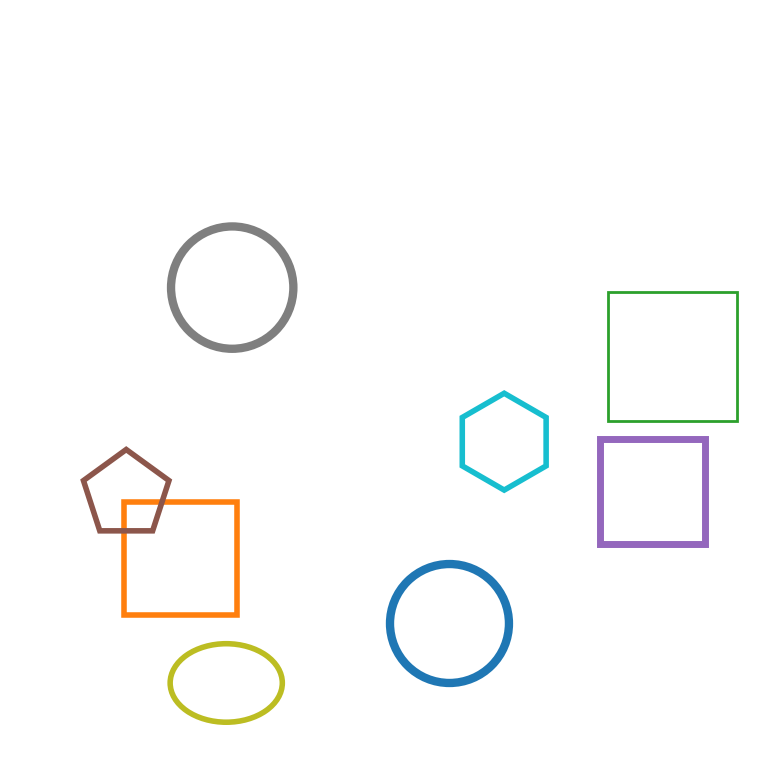[{"shape": "circle", "thickness": 3, "radius": 0.39, "center": [0.584, 0.19]}, {"shape": "square", "thickness": 2, "radius": 0.37, "center": [0.234, 0.275]}, {"shape": "square", "thickness": 1, "radius": 0.42, "center": [0.874, 0.537]}, {"shape": "square", "thickness": 2.5, "radius": 0.34, "center": [0.847, 0.361]}, {"shape": "pentagon", "thickness": 2, "radius": 0.29, "center": [0.164, 0.358]}, {"shape": "circle", "thickness": 3, "radius": 0.4, "center": [0.302, 0.626]}, {"shape": "oval", "thickness": 2, "radius": 0.36, "center": [0.294, 0.113]}, {"shape": "hexagon", "thickness": 2, "radius": 0.31, "center": [0.655, 0.426]}]